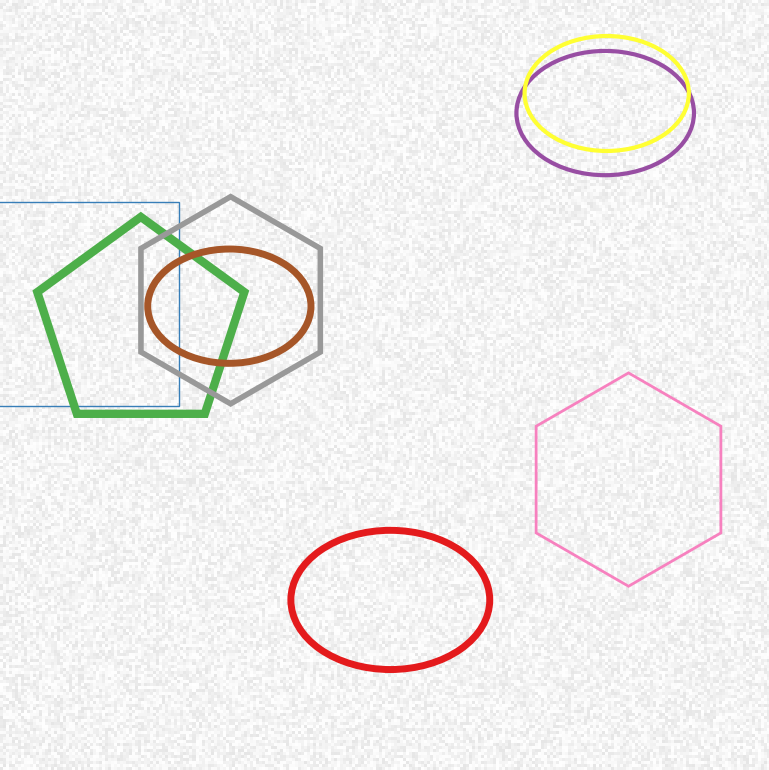[{"shape": "oval", "thickness": 2.5, "radius": 0.65, "center": [0.507, 0.221]}, {"shape": "square", "thickness": 0.5, "radius": 0.66, "center": [0.1, 0.605]}, {"shape": "pentagon", "thickness": 3, "radius": 0.71, "center": [0.183, 0.577]}, {"shape": "oval", "thickness": 1.5, "radius": 0.58, "center": [0.786, 0.853]}, {"shape": "oval", "thickness": 1.5, "radius": 0.53, "center": [0.788, 0.879]}, {"shape": "oval", "thickness": 2.5, "radius": 0.53, "center": [0.298, 0.602]}, {"shape": "hexagon", "thickness": 1, "radius": 0.69, "center": [0.816, 0.377]}, {"shape": "hexagon", "thickness": 2, "radius": 0.67, "center": [0.3, 0.61]}]